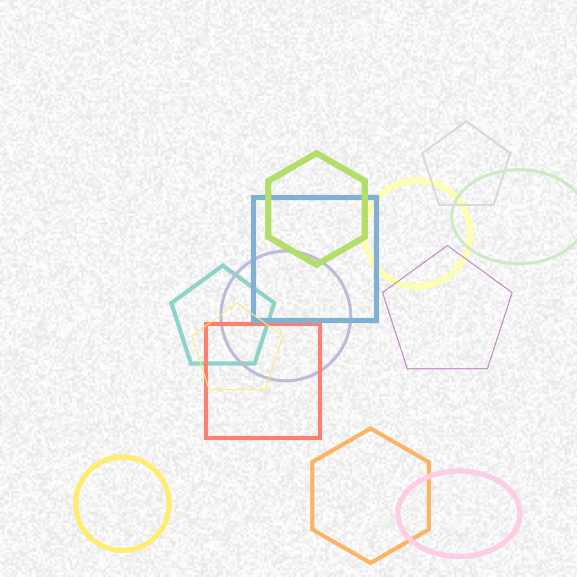[{"shape": "pentagon", "thickness": 2, "radius": 0.47, "center": [0.386, 0.445]}, {"shape": "circle", "thickness": 3, "radius": 0.46, "center": [0.722, 0.595]}, {"shape": "circle", "thickness": 1.5, "radius": 0.56, "center": [0.495, 0.452]}, {"shape": "square", "thickness": 2, "radius": 0.49, "center": [0.455, 0.34]}, {"shape": "square", "thickness": 2.5, "radius": 0.53, "center": [0.545, 0.552]}, {"shape": "hexagon", "thickness": 2, "radius": 0.58, "center": [0.642, 0.141]}, {"shape": "hexagon", "thickness": 3, "radius": 0.48, "center": [0.548, 0.637]}, {"shape": "oval", "thickness": 2.5, "radius": 0.53, "center": [0.795, 0.11]}, {"shape": "pentagon", "thickness": 1, "radius": 0.4, "center": [0.808, 0.709]}, {"shape": "pentagon", "thickness": 0.5, "radius": 0.59, "center": [0.775, 0.456]}, {"shape": "oval", "thickness": 1.5, "radius": 0.58, "center": [0.899, 0.624]}, {"shape": "circle", "thickness": 2.5, "radius": 0.4, "center": [0.212, 0.127]}, {"shape": "pentagon", "thickness": 0.5, "radius": 0.41, "center": [0.411, 0.392]}]